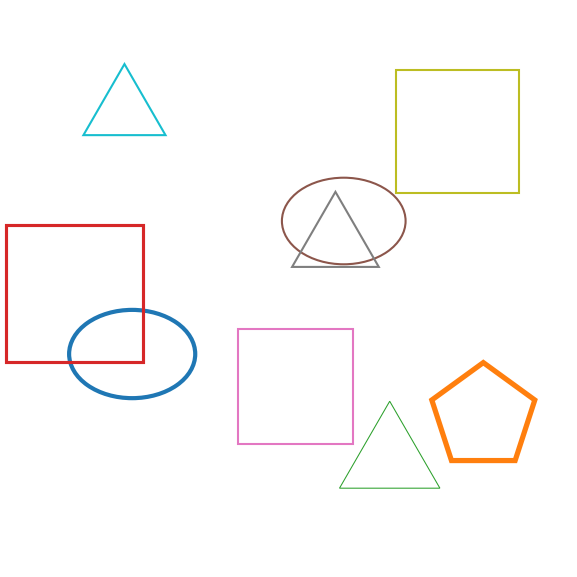[{"shape": "oval", "thickness": 2, "radius": 0.55, "center": [0.229, 0.386]}, {"shape": "pentagon", "thickness": 2.5, "radius": 0.47, "center": [0.837, 0.278]}, {"shape": "triangle", "thickness": 0.5, "radius": 0.5, "center": [0.675, 0.204]}, {"shape": "square", "thickness": 1.5, "radius": 0.59, "center": [0.128, 0.492]}, {"shape": "oval", "thickness": 1, "radius": 0.54, "center": [0.595, 0.616]}, {"shape": "square", "thickness": 1, "radius": 0.5, "center": [0.512, 0.33]}, {"shape": "triangle", "thickness": 1, "radius": 0.43, "center": [0.581, 0.58]}, {"shape": "square", "thickness": 1, "radius": 0.53, "center": [0.792, 0.771]}, {"shape": "triangle", "thickness": 1, "radius": 0.41, "center": [0.216, 0.806]}]